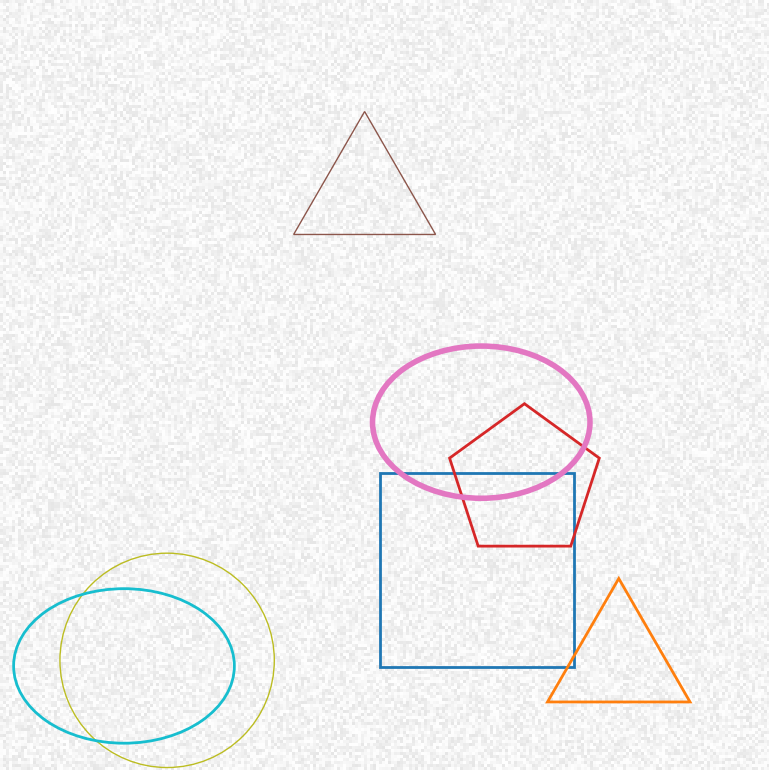[{"shape": "square", "thickness": 1, "radius": 0.63, "center": [0.619, 0.26]}, {"shape": "triangle", "thickness": 1, "radius": 0.53, "center": [0.804, 0.142]}, {"shape": "pentagon", "thickness": 1, "radius": 0.51, "center": [0.681, 0.373]}, {"shape": "triangle", "thickness": 0.5, "radius": 0.53, "center": [0.474, 0.749]}, {"shape": "oval", "thickness": 2, "radius": 0.71, "center": [0.625, 0.452]}, {"shape": "circle", "thickness": 0.5, "radius": 0.7, "center": [0.217, 0.142]}, {"shape": "oval", "thickness": 1, "radius": 0.72, "center": [0.161, 0.135]}]